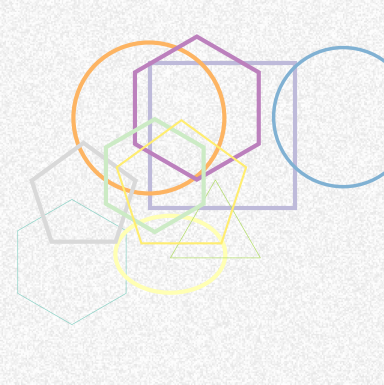[{"shape": "hexagon", "thickness": 0.5, "radius": 0.81, "center": [0.187, 0.319]}, {"shape": "oval", "thickness": 3, "radius": 0.71, "center": [0.442, 0.34]}, {"shape": "square", "thickness": 3, "radius": 0.94, "center": [0.579, 0.648]}, {"shape": "circle", "thickness": 2.5, "radius": 0.9, "center": [0.891, 0.696]}, {"shape": "circle", "thickness": 3, "radius": 0.98, "center": [0.387, 0.694]}, {"shape": "triangle", "thickness": 0.5, "radius": 0.67, "center": [0.559, 0.398]}, {"shape": "pentagon", "thickness": 3, "radius": 0.71, "center": [0.217, 0.487]}, {"shape": "hexagon", "thickness": 3, "radius": 0.93, "center": [0.511, 0.719]}, {"shape": "hexagon", "thickness": 3, "radius": 0.73, "center": [0.402, 0.544]}, {"shape": "pentagon", "thickness": 1.5, "radius": 0.88, "center": [0.471, 0.511]}]